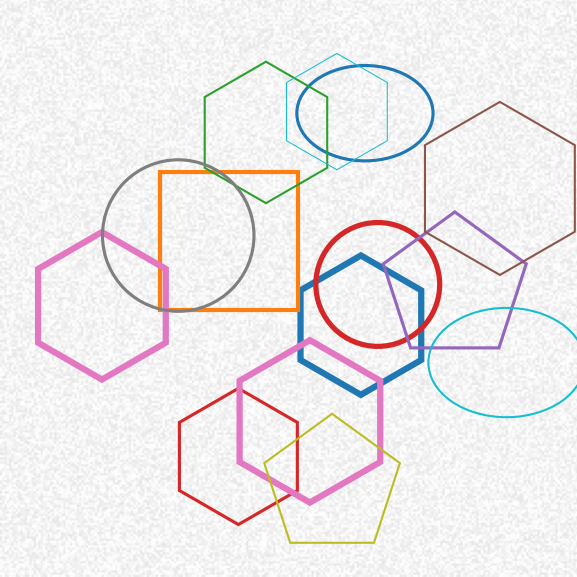[{"shape": "hexagon", "thickness": 3, "radius": 0.6, "center": [0.625, 0.436]}, {"shape": "oval", "thickness": 1.5, "radius": 0.59, "center": [0.632, 0.803]}, {"shape": "square", "thickness": 2, "radius": 0.6, "center": [0.397, 0.582]}, {"shape": "hexagon", "thickness": 1, "radius": 0.61, "center": [0.461, 0.77]}, {"shape": "hexagon", "thickness": 1.5, "radius": 0.59, "center": [0.413, 0.209]}, {"shape": "circle", "thickness": 2.5, "radius": 0.54, "center": [0.654, 0.507]}, {"shape": "pentagon", "thickness": 1.5, "radius": 0.65, "center": [0.787, 0.502]}, {"shape": "hexagon", "thickness": 1, "radius": 0.75, "center": [0.866, 0.673]}, {"shape": "hexagon", "thickness": 3, "radius": 0.7, "center": [0.537, 0.269]}, {"shape": "hexagon", "thickness": 3, "radius": 0.64, "center": [0.176, 0.47]}, {"shape": "circle", "thickness": 1.5, "radius": 0.66, "center": [0.309, 0.591]}, {"shape": "pentagon", "thickness": 1, "radius": 0.62, "center": [0.575, 0.159]}, {"shape": "hexagon", "thickness": 0.5, "radius": 0.5, "center": [0.583, 0.806]}, {"shape": "oval", "thickness": 1, "radius": 0.68, "center": [0.877, 0.371]}]